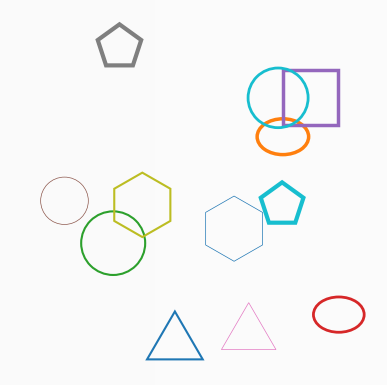[{"shape": "triangle", "thickness": 1.5, "radius": 0.41, "center": [0.451, 0.108]}, {"shape": "hexagon", "thickness": 0.5, "radius": 0.42, "center": [0.604, 0.406]}, {"shape": "oval", "thickness": 2.5, "radius": 0.33, "center": [0.73, 0.645]}, {"shape": "circle", "thickness": 1.5, "radius": 0.41, "center": [0.292, 0.368]}, {"shape": "oval", "thickness": 2, "radius": 0.33, "center": [0.874, 0.183]}, {"shape": "square", "thickness": 2.5, "radius": 0.36, "center": [0.802, 0.748]}, {"shape": "circle", "thickness": 0.5, "radius": 0.31, "center": [0.166, 0.478]}, {"shape": "triangle", "thickness": 0.5, "radius": 0.41, "center": [0.642, 0.133]}, {"shape": "pentagon", "thickness": 3, "radius": 0.29, "center": [0.308, 0.878]}, {"shape": "hexagon", "thickness": 1.5, "radius": 0.42, "center": [0.367, 0.468]}, {"shape": "circle", "thickness": 2, "radius": 0.39, "center": [0.718, 0.746]}, {"shape": "pentagon", "thickness": 3, "radius": 0.29, "center": [0.728, 0.468]}]